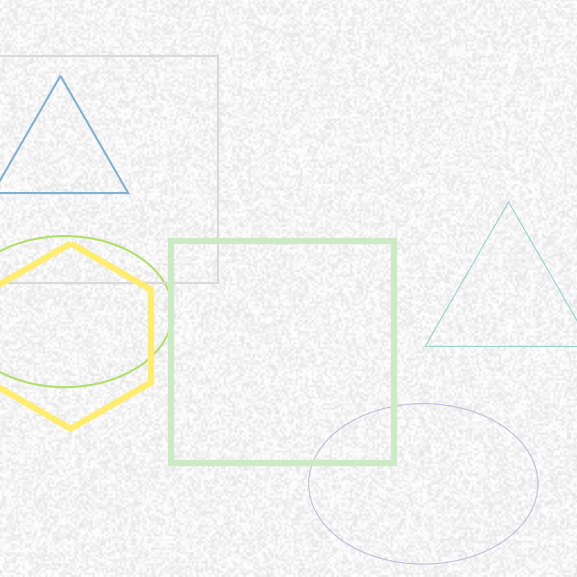[{"shape": "triangle", "thickness": 0.5, "radius": 0.83, "center": [0.881, 0.483]}, {"shape": "oval", "thickness": 0.5, "radius": 0.99, "center": [0.733, 0.161]}, {"shape": "triangle", "thickness": 1, "radius": 0.68, "center": [0.105, 0.733]}, {"shape": "oval", "thickness": 1, "radius": 0.93, "center": [0.112, 0.46]}, {"shape": "square", "thickness": 1, "radius": 0.98, "center": [0.181, 0.706]}, {"shape": "square", "thickness": 3, "radius": 0.96, "center": [0.489, 0.39]}, {"shape": "hexagon", "thickness": 3, "radius": 0.8, "center": [0.122, 0.417]}]